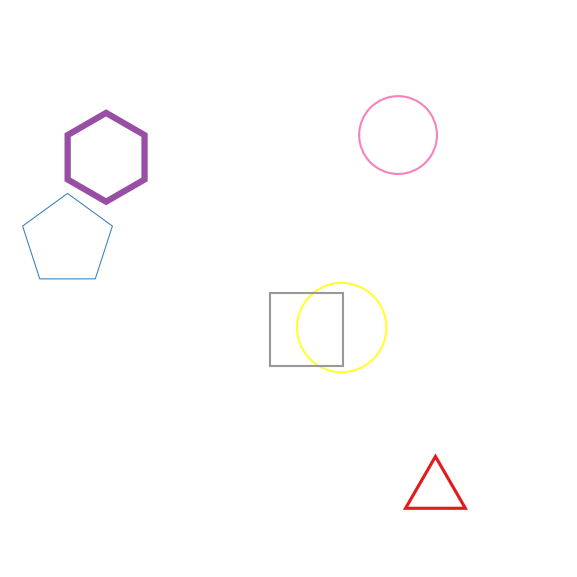[{"shape": "triangle", "thickness": 1.5, "radius": 0.3, "center": [0.754, 0.149]}, {"shape": "pentagon", "thickness": 0.5, "radius": 0.41, "center": [0.117, 0.582]}, {"shape": "hexagon", "thickness": 3, "radius": 0.38, "center": [0.184, 0.727]}, {"shape": "circle", "thickness": 1, "radius": 0.39, "center": [0.592, 0.432]}, {"shape": "circle", "thickness": 1, "radius": 0.34, "center": [0.689, 0.765]}, {"shape": "square", "thickness": 1, "radius": 0.32, "center": [0.53, 0.429]}]